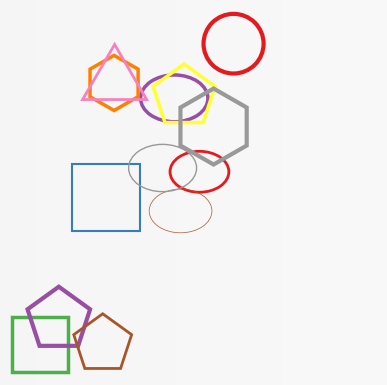[{"shape": "oval", "thickness": 2, "radius": 0.38, "center": [0.515, 0.554]}, {"shape": "circle", "thickness": 3, "radius": 0.39, "center": [0.603, 0.887]}, {"shape": "square", "thickness": 1.5, "radius": 0.44, "center": [0.274, 0.487]}, {"shape": "square", "thickness": 2.5, "radius": 0.36, "center": [0.103, 0.106]}, {"shape": "pentagon", "thickness": 3, "radius": 0.42, "center": [0.152, 0.17]}, {"shape": "oval", "thickness": 2.5, "radius": 0.43, "center": [0.45, 0.745]}, {"shape": "hexagon", "thickness": 2.5, "radius": 0.36, "center": [0.294, 0.785]}, {"shape": "pentagon", "thickness": 2.5, "radius": 0.42, "center": [0.475, 0.75]}, {"shape": "pentagon", "thickness": 2, "radius": 0.39, "center": [0.265, 0.106]}, {"shape": "oval", "thickness": 0.5, "radius": 0.41, "center": [0.466, 0.452]}, {"shape": "triangle", "thickness": 2, "radius": 0.48, "center": [0.296, 0.789]}, {"shape": "oval", "thickness": 1, "radius": 0.44, "center": [0.42, 0.564]}, {"shape": "hexagon", "thickness": 3, "radius": 0.49, "center": [0.551, 0.671]}]